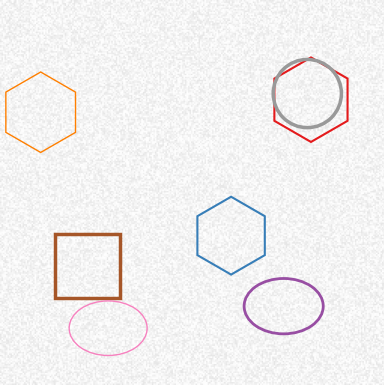[{"shape": "hexagon", "thickness": 1.5, "radius": 0.55, "center": [0.808, 0.741]}, {"shape": "hexagon", "thickness": 1.5, "radius": 0.51, "center": [0.6, 0.388]}, {"shape": "oval", "thickness": 2, "radius": 0.51, "center": [0.737, 0.205]}, {"shape": "hexagon", "thickness": 1, "radius": 0.52, "center": [0.106, 0.708]}, {"shape": "square", "thickness": 2.5, "radius": 0.42, "center": [0.227, 0.309]}, {"shape": "oval", "thickness": 1, "radius": 0.51, "center": [0.281, 0.148]}, {"shape": "circle", "thickness": 2.5, "radius": 0.44, "center": [0.798, 0.757]}]